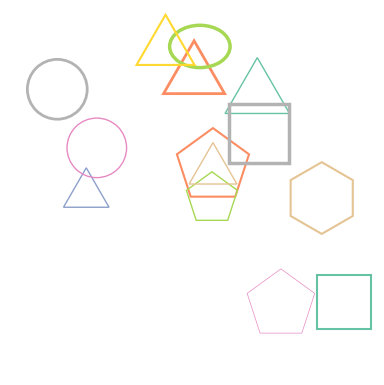[{"shape": "square", "thickness": 1.5, "radius": 0.35, "center": [0.893, 0.216]}, {"shape": "triangle", "thickness": 1, "radius": 0.48, "center": [0.668, 0.754]}, {"shape": "pentagon", "thickness": 1.5, "radius": 0.49, "center": [0.553, 0.569]}, {"shape": "triangle", "thickness": 2, "radius": 0.46, "center": [0.504, 0.803]}, {"shape": "triangle", "thickness": 1, "radius": 0.34, "center": [0.224, 0.496]}, {"shape": "pentagon", "thickness": 0.5, "radius": 0.46, "center": [0.73, 0.209]}, {"shape": "circle", "thickness": 1, "radius": 0.39, "center": [0.251, 0.616]}, {"shape": "pentagon", "thickness": 1, "radius": 0.35, "center": [0.55, 0.484]}, {"shape": "oval", "thickness": 2.5, "radius": 0.39, "center": [0.519, 0.879]}, {"shape": "triangle", "thickness": 1.5, "radius": 0.43, "center": [0.43, 0.875]}, {"shape": "hexagon", "thickness": 1.5, "radius": 0.47, "center": [0.836, 0.486]}, {"shape": "triangle", "thickness": 1, "radius": 0.36, "center": [0.553, 0.558]}, {"shape": "circle", "thickness": 2, "radius": 0.39, "center": [0.149, 0.768]}, {"shape": "square", "thickness": 2.5, "radius": 0.39, "center": [0.673, 0.653]}]